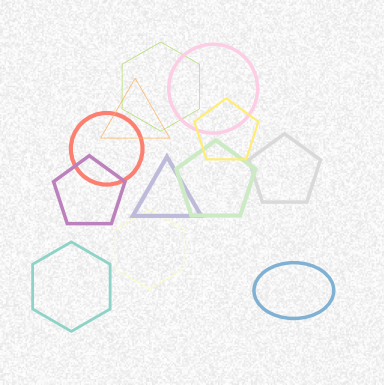[{"shape": "hexagon", "thickness": 2, "radius": 0.58, "center": [0.185, 0.255]}, {"shape": "hexagon", "thickness": 0.5, "radius": 0.51, "center": [0.388, 0.352]}, {"shape": "triangle", "thickness": 3, "radius": 0.51, "center": [0.434, 0.491]}, {"shape": "circle", "thickness": 3, "radius": 0.47, "center": [0.277, 0.614]}, {"shape": "oval", "thickness": 2.5, "radius": 0.52, "center": [0.763, 0.245]}, {"shape": "triangle", "thickness": 0.5, "radius": 0.52, "center": [0.351, 0.693]}, {"shape": "hexagon", "thickness": 0.5, "radius": 0.58, "center": [0.418, 0.775]}, {"shape": "circle", "thickness": 2.5, "radius": 0.58, "center": [0.554, 0.77]}, {"shape": "pentagon", "thickness": 2.5, "radius": 0.49, "center": [0.739, 0.555]}, {"shape": "pentagon", "thickness": 2.5, "radius": 0.49, "center": [0.232, 0.498]}, {"shape": "pentagon", "thickness": 3, "radius": 0.54, "center": [0.561, 0.528]}, {"shape": "pentagon", "thickness": 1.5, "radius": 0.44, "center": [0.588, 0.657]}]